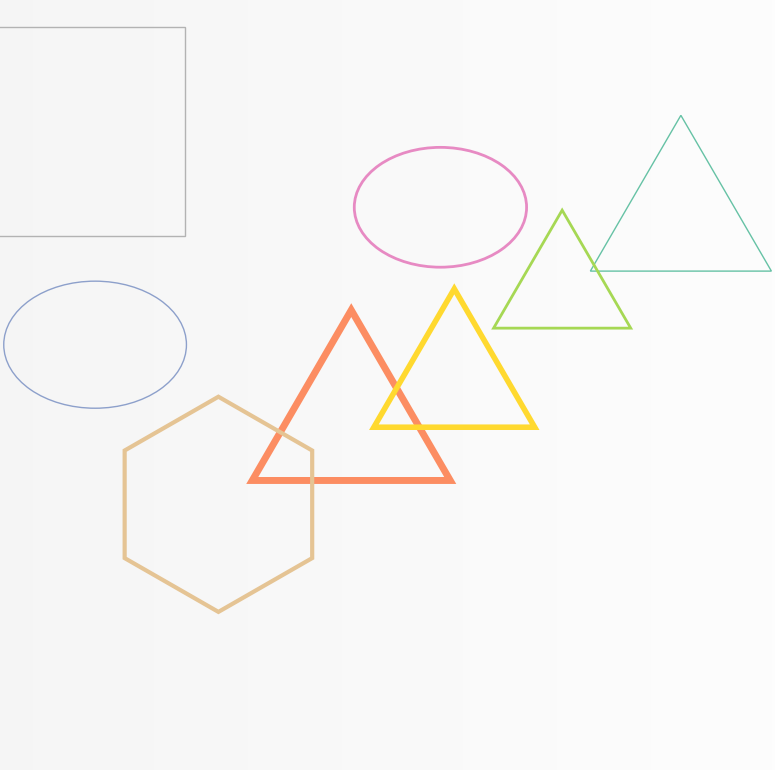[{"shape": "triangle", "thickness": 0.5, "radius": 0.67, "center": [0.879, 0.715]}, {"shape": "triangle", "thickness": 2.5, "radius": 0.74, "center": [0.453, 0.45]}, {"shape": "oval", "thickness": 0.5, "radius": 0.59, "center": [0.123, 0.552]}, {"shape": "oval", "thickness": 1, "radius": 0.56, "center": [0.568, 0.731]}, {"shape": "triangle", "thickness": 1, "radius": 0.51, "center": [0.725, 0.625]}, {"shape": "triangle", "thickness": 2, "radius": 0.6, "center": [0.586, 0.505]}, {"shape": "hexagon", "thickness": 1.5, "radius": 0.7, "center": [0.282, 0.345]}, {"shape": "square", "thickness": 0.5, "radius": 0.68, "center": [0.102, 0.829]}]